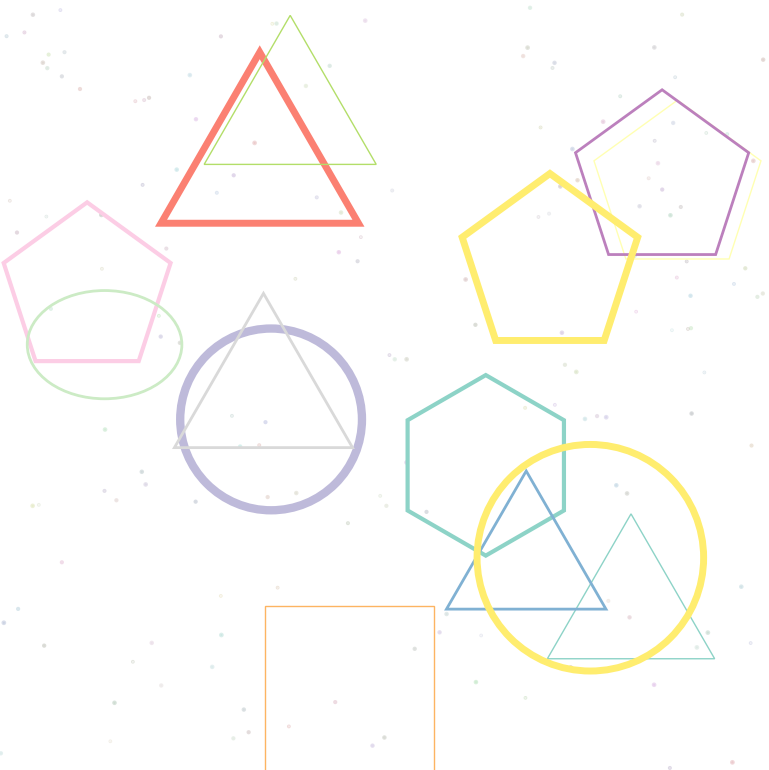[{"shape": "triangle", "thickness": 0.5, "radius": 0.63, "center": [0.819, 0.207]}, {"shape": "hexagon", "thickness": 1.5, "radius": 0.59, "center": [0.631, 0.396]}, {"shape": "pentagon", "thickness": 0.5, "radius": 0.57, "center": [0.88, 0.756]}, {"shape": "circle", "thickness": 3, "radius": 0.59, "center": [0.352, 0.455]}, {"shape": "triangle", "thickness": 2.5, "radius": 0.74, "center": [0.337, 0.784]}, {"shape": "triangle", "thickness": 1, "radius": 0.6, "center": [0.683, 0.269]}, {"shape": "square", "thickness": 0.5, "radius": 0.55, "center": [0.454, 0.103]}, {"shape": "triangle", "thickness": 0.5, "radius": 0.65, "center": [0.377, 0.851]}, {"shape": "pentagon", "thickness": 1.5, "radius": 0.57, "center": [0.113, 0.623]}, {"shape": "triangle", "thickness": 1, "radius": 0.67, "center": [0.342, 0.485]}, {"shape": "pentagon", "thickness": 1, "radius": 0.59, "center": [0.86, 0.765]}, {"shape": "oval", "thickness": 1, "radius": 0.5, "center": [0.136, 0.552]}, {"shape": "pentagon", "thickness": 2.5, "radius": 0.6, "center": [0.714, 0.655]}, {"shape": "circle", "thickness": 2.5, "radius": 0.74, "center": [0.767, 0.276]}]